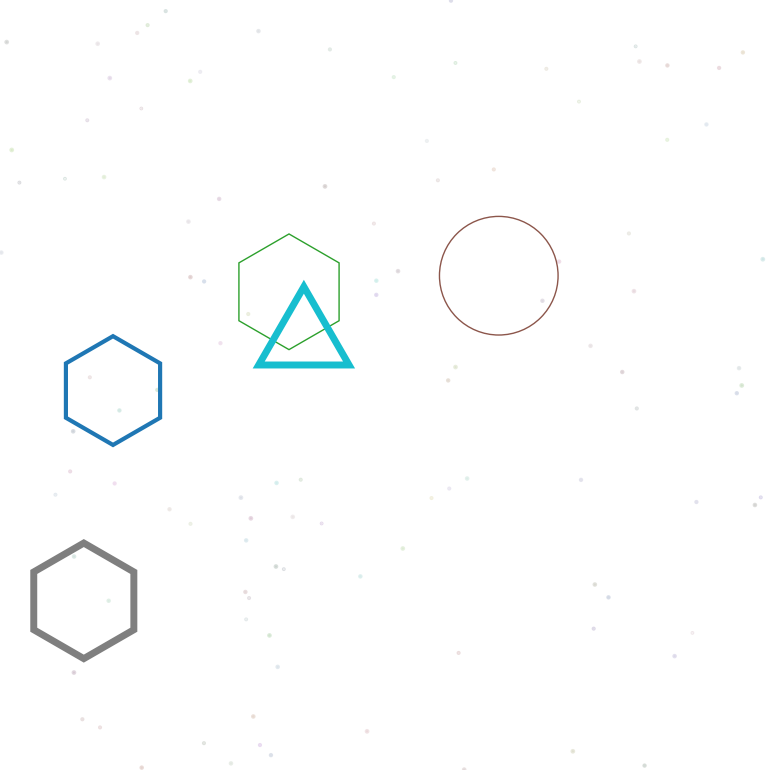[{"shape": "hexagon", "thickness": 1.5, "radius": 0.35, "center": [0.147, 0.493]}, {"shape": "hexagon", "thickness": 0.5, "radius": 0.38, "center": [0.375, 0.621]}, {"shape": "circle", "thickness": 0.5, "radius": 0.39, "center": [0.648, 0.642]}, {"shape": "hexagon", "thickness": 2.5, "radius": 0.38, "center": [0.109, 0.22]}, {"shape": "triangle", "thickness": 2.5, "radius": 0.34, "center": [0.395, 0.56]}]